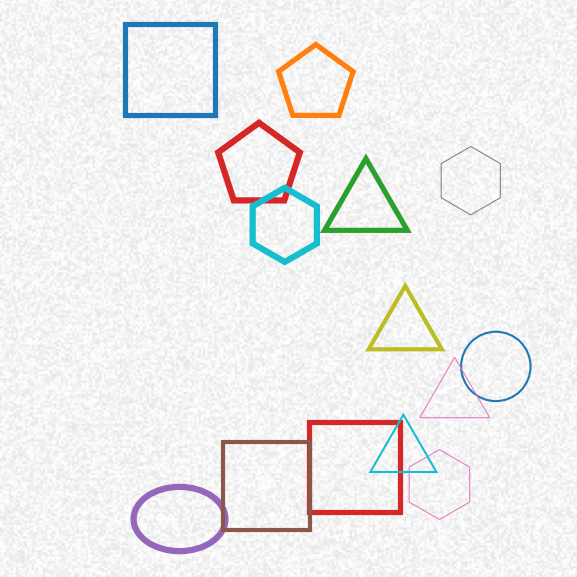[{"shape": "square", "thickness": 2.5, "radius": 0.39, "center": [0.295, 0.878]}, {"shape": "circle", "thickness": 1, "radius": 0.3, "center": [0.859, 0.365]}, {"shape": "pentagon", "thickness": 2.5, "radius": 0.34, "center": [0.547, 0.854]}, {"shape": "triangle", "thickness": 2.5, "radius": 0.41, "center": [0.634, 0.642]}, {"shape": "square", "thickness": 2.5, "radius": 0.39, "center": [0.614, 0.191]}, {"shape": "pentagon", "thickness": 3, "radius": 0.37, "center": [0.449, 0.712]}, {"shape": "oval", "thickness": 3, "radius": 0.4, "center": [0.311, 0.1]}, {"shape": "square", "thickness": 2, "radius": 0.38, "center": [0.462, 0.157]}, {"shape": "triangle", "thickness": 0.5, "radius": 0.35, "center": [0.787, 0.311]}, {"shape": "hexagon", "thickness": 0.5, "radius": 0.3, "center": [0.761, 0.16]}, {"shape": "hexagon", "thickness": 0.5, "radius": 0.3, "center": [0.815, 0.686]}, {"shape": "triangle", "thickness": 2, "radius": 0.37, "center": [0.702, 0.431]}, {"shape": "hexagon", "thickness": 3, "radius": 0.32, "center": [0.493, 0.61]}, {"shape": "triangle", "thickness": 1, "radius": 0.33, "center": [0.699, 0.215]}]